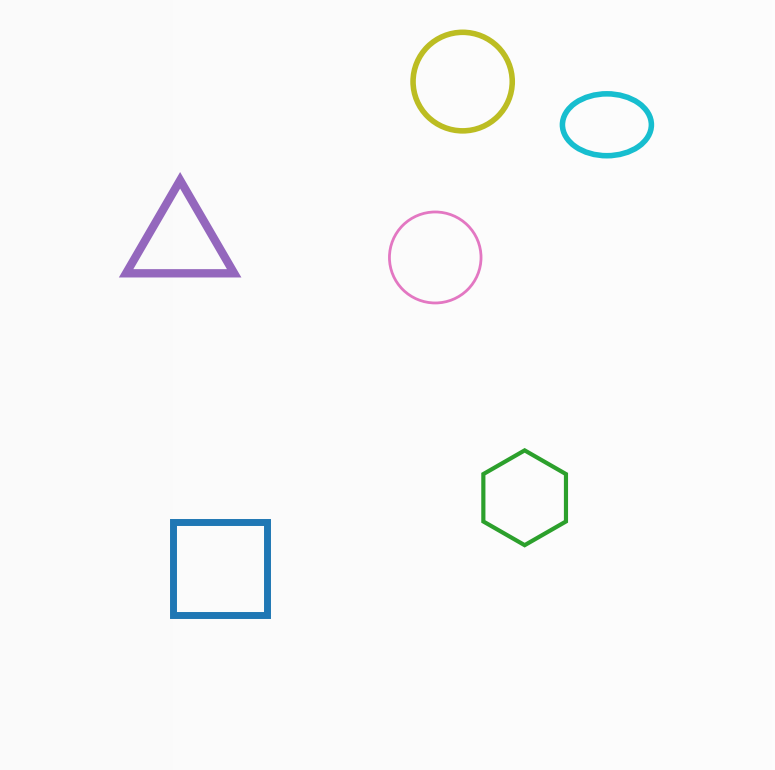[{"shape": "square", "thickness": 2.5, "radius": 0.3, "center": [0.284, 0.262]}, {"shape": "hexagon", "thickness": 1.5, "radius": 0.31, "center": [0.677, 0.354]}, {"shape": "triangle", "thickness": 3, "radius": 0.4, "center": [0.232, 0.685]}, {"shape": "circle", "thickness": 1, "radius": 0.3, "center": [0.562, 0.666]}, {"shape": "circle", "thickness": 2, "radius": 0.32, "center": [0.597, 0.894]}, {"shape": "oval", "thickness": 2, "radius": 0.29, "center": [0.783, 0.838]}]